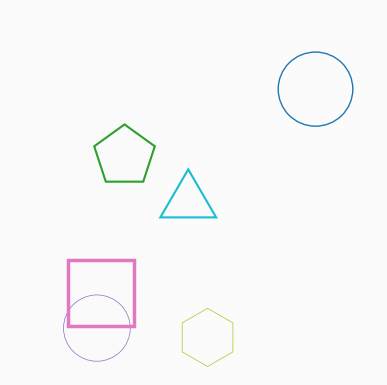[{"shape": "circle", "thickness": 1, "radius": 0.48, "center": [0.814, 0.769]}, {"shape": "pentagon", "thickness": 1.5, "radius": 0.41, "center": [0.321, 0.595]}, {"shape": "circle", "thickness": 0.5, "radius": 0.43, "center": [0.25, 0.148]}, {"shape": "square", "thickness": 2.5, "radius": 0.42, "center": [0.261, 0.239]}, {"shape": "hexagon", "thickness": 0.5, "radius": 0.38, "center": [0.536, 0.124]}, {"shape": "triangle", "thickness": 1.5, "radius": 0.42, "center": [0.486, 0.477]}]